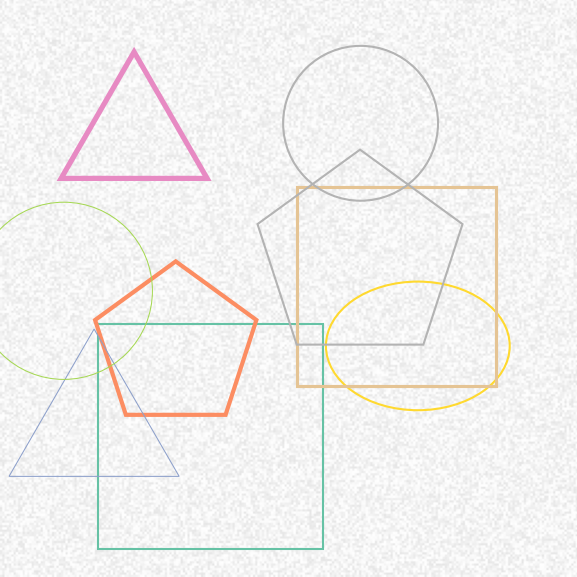[{"shape": "square", "thickness": 1, "radius": 0.97, "center": [0.365, 0.243]}, {"shape": "pentagon", "thickness": 2, "radius": 0.73, "center": [0.304, 0.4]}, {"shape": "triangle", "thickness": 0.5, "radius": 0.85, "center": [0.163, 0.259]}, {"shape": "triangle", "thickness": 2.5, "radius": 0.73, "center": [0.232, 0.763]}, {"shape": "circle", "thickness": 0.5, "radius": 0.77, "center": [0.111, 0.496]}, {"shape": "oval", "thickness": 1, "radius": 0.8, "center": [0.724, 0.4]}, {"shape": "square", "thickness": 1.5, "radius": 0.86, "center": [0.687, 0.503]}, {"shape": "circle", "thickness": 1, "radius": 0.67, "center": [0.624, 0.786]}, {"shape": "pentagon", "thickness": 1, "radius": 0.93, "center": [0.623, 0.553]}]